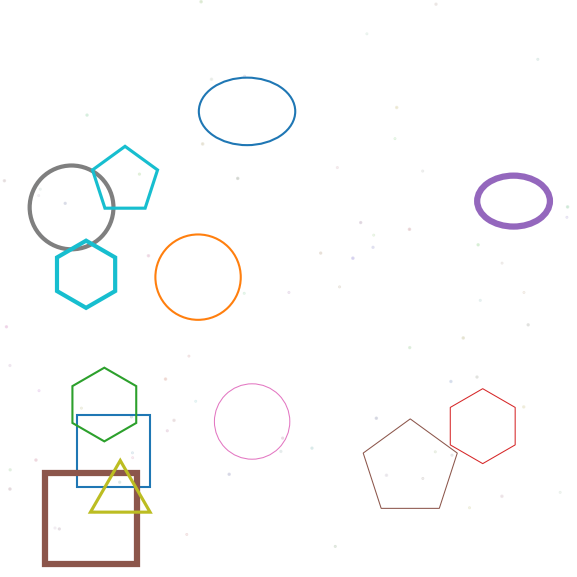[{"shape": "square", "thickness": 1, "radius": 0.31, "center": [0.197, 0.218]}, {"shape": "oval", "thickness": 1, "radius": 0.42, "center": [0.428, 0.806]}, {"shape": "circle", "thickness": 1, "radius": 0.37, "center": [0.343, 0.519]}, {"shape": "hexagon", "thickness": 1, "radius": 0.32, "center": [0.181, 0.299]}, {"shape": "hexagon", "thickness": 0.5, "radius": 0.32, "center": [0.836, 0.261]}, {"shape": "oval", "thickness": 3, "radius": 0.31, "center": [0.889, 0.651]}, {"shape": "pentagon", "thickness": 0.5, "radius": 0.43, "center": [0.71, 0.188]}, {"shape": "square", "thickness": 3, "radius": 0.39, "center": [0.157, 0.101]}, {"shape": "circle", "thickness": 0.5, "radius": 0.33, "center": [0.437, 0.269]}, {"shape": "circle", "thickness": 2, "radius": 0.36, "center": [0.124, 0.64]}, {"shape": "triangle", "thickness": 1.5, "radius": 0.3, "center": [0.208, 0.142]}, {"shape": "pentagon", "thickness": 1.5, "radius": 0.3, "center": [0.217, 0.687]}, {"shape": "hexagon", "thickness": 2, "radius": 0.29, "center": [0.149, 0.524]}]